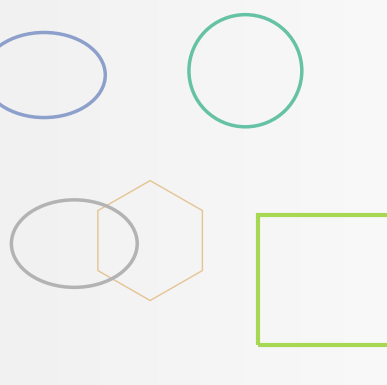[{"shape": "circle", "thickness": 2.5, "radius": 0.73, "center": [0.633, 0.816]}, {"shape": "oval", "thickness": 2.5, "radius": 0.79, "center": [0.114, 0.805]}, {"shape": "square", "thickness": 3, "radius": 0.84, "center": [0.835, 0.273]}, {"shape": "hexagon", "thickness": 1, "radius": 0.78, "center": [0.387, 0.375]}, {"shape": "oval", "thickness": 2.5, "radius": 0.81, "center": [0.192, 0.367]}]